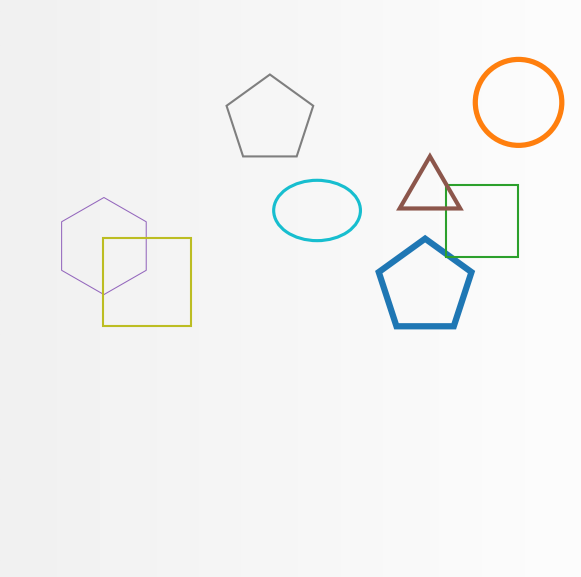[{"shape": "pentagon", "thickness": 3, "radius": 0.42, "center": [0.731, 0.502]}, {"shape": "circle", "thickness": 2.5, "radius": 0.37, "center": [0.892, 0.822]}, {"shape": "square", "thickness": 1, "radius": 0.31, "center": [0.83, 0.616]}, {"shape": "hexagon", "thickness": 0.5, "radius": 0.42, "center": [0.179, 0.573]}, {"shape": "triangle", "thickness": 2, "radius": 0.3, "center": [0.74, 0.668]}, {"shape": "pentagon", "thickness": 1, "radius": 0.39, "center": [0.464, 0.792]}, {"shape": "square", "thickness": 1, "radius": 0.38, "center": [0.253, 0.511]}, {"shape": "oval", "thickness": 1.5, "radius": 0.37, "center": [0.545, 0.635]}]